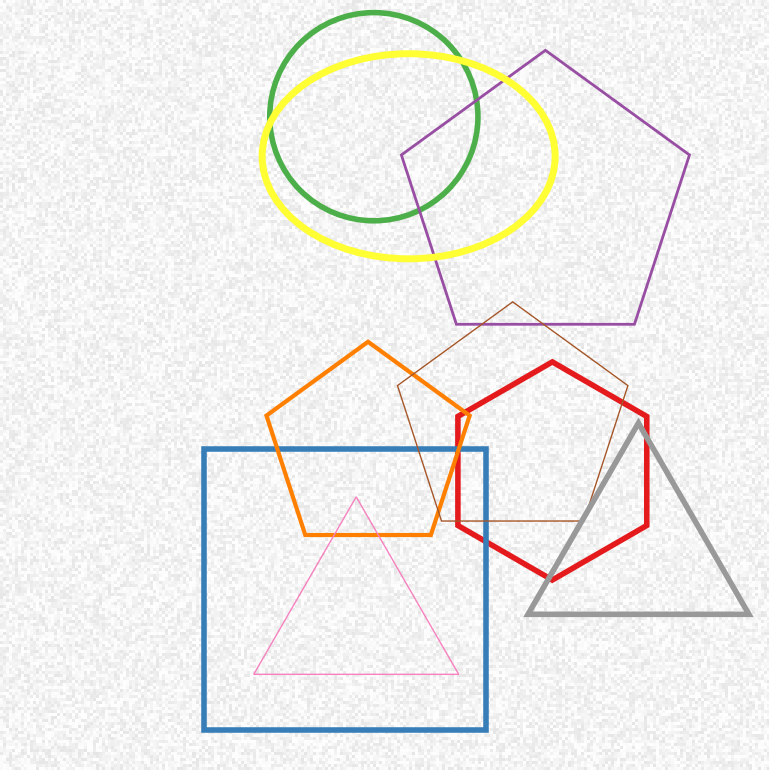[{"shape": "hexagon", "thickness": 2, "radius": 0.71, "center": [0.717, 0.388]}, {"shape": "square", "thickness": 2, "radius": 0.91, "center": [0.448, 0.235]}, {"shape": "circle", "thickness": 2, "radius": 0.68, "center": [0.485, 0.848]}, {"shape": "pentagon", "thickness": 1, "radius": 0.98, "center": [0.708, 0.738]}, {"shape": "pentagon", "thickness": 1.5, "radius": 0.69, "center": [0.478, 0.417]}, {"shape": "oval", "thickness": 2.5, "radius": 0.95, "center": [0.531, 0.797]}, {"shape": "pentagon", "thickness": 0.5, "radius": 0.79, "center": [0.666, 0.451]}, {"shape": "triangle", "thickness": 0.5, "radius": 0.77, "center": [0.463, 0.201]}, {"shape": "triangle", "thickness": 2, "radius": 0.83, "center": [0.829, 0.285]}]